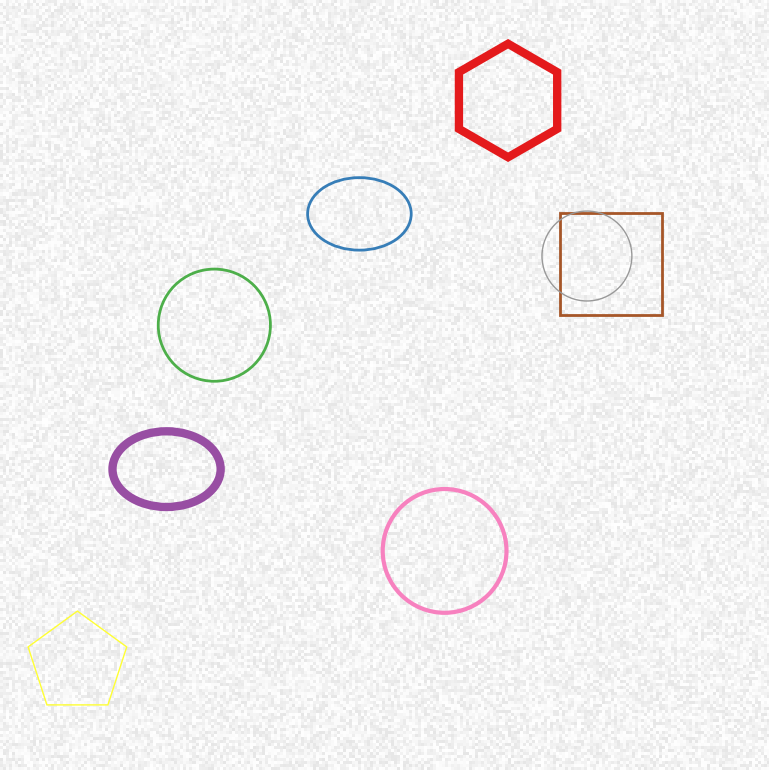[{"shape": "hexagon", "thickness": 3, "radius": 0.37, "center": [0.66, 0.869]}, {"shape": "oval", "thickness": 1, "radius": 0.34, "center": [0.467, 0.722]}, {"shape": "circle", "thickness": 1, "radius": 0.36, "center": [0.278, 0.578]}, {"shape": "oval", "thickness": 3, "radius": 0.35, "center": [0.216, 0.391]}, {"shape": "pentagon", "thickness": 0.5, "radius": 0.34, "center": [0.101, 0.139]}, {"shape": "square", "thickness": 1, "radius": 0.33, "center": [0.793, 0.658]}, {"shape": "circle", "thickness": 1.5, "radius": 0.4, "center": [0.577, 0.285]}, {"shape": "circle", "thickness": 0.5, "radius": 0.29, "center": [0.762, 0.667]}]